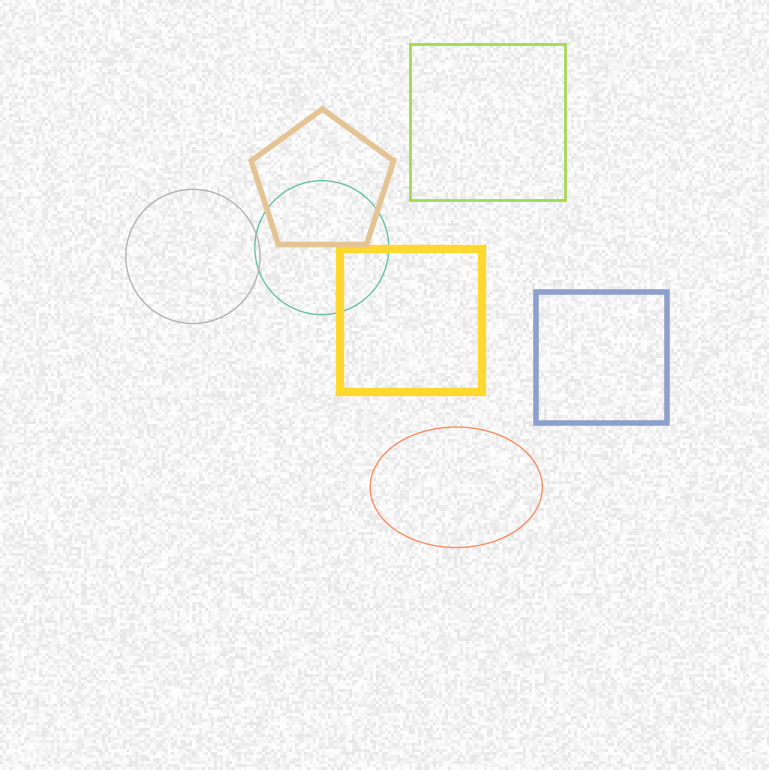[{"shape": "circle", "thickness": 0.5, "radius": 0.43, "center": [0.418, 0.678]}, {"shape": "oval", "thickness": 0.5, "radius": 0.56, "center": [0.593, 0.367]}, {"shape": "square", "thickness": 2, "radius": 0.43, "center": [0.781, 0.535]}, {"shape": "square", "thickness": 1, "radius": 0.5, "center": [0.633, 0.841]}, {"shape": "square", "thickness": 3, "radius": 0.46, "center": [0.534, 0.584]}, {"shape": "pentagon", "thickness": 2, "radius": 0.49, "center": [0.419, 0.761]}, {"shape": "circle", "thickness": 0.5, "radius": 0.44, "center": [0.251, 0.667]}]